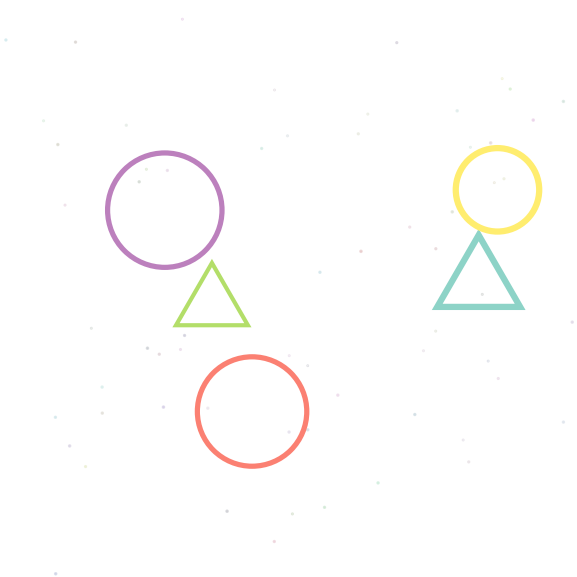[{"shape": "triangle", "thickness": 3, "radius": 0.41, "center": [0.829, 0.509]}, {"shape": "circle", "thickness": 2.5, "radius": 0.47, "center": [0.436, 0.287]}, {"shape": "triangle", "thickness": 2, "radius": 0.36, "center": [0.367, 0.472]}, {"shape": "circle", "thickness": 2.5, "radius": 0.5, "center": [0.285, 0.635]}, {"shape": "circle", "thickness": 3, "radius": 0.36, "center": [0.861, 0.67]}]